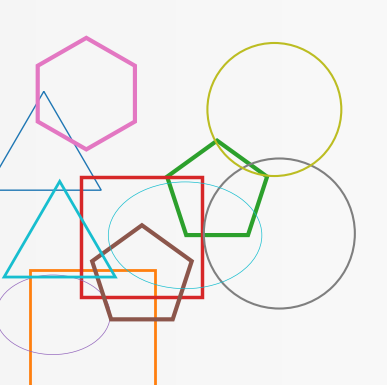[{"shape": "triangle", "thickness": 1, "radius": 0.86, "center": [0.113, 0.592]}, {"shape": "square", "thickness": 2, "radius": 0.81, "center": [0.24, 0.139]}, {"shape": "pentagon", "thickness": 3, "radius": 0.68, "center": [0.56, 0.499]}, {"shape": "square", "thickness": 2.5, "radius": 0.78, "center": [0.364, 0.385]}, {"shape": "oval", "thickness": 0.5, "radius": 0.74, "center": [0.137, 0.182]}, {"shape": "pentagon", "thickness": 3, "radius": 0.68, "center": [0.366, 0.28]}, {"shape": "hexagon", "thickness": 3, "radius": 0.72, "center": [0.223, 0.757]}, {"shape": "circle", "thickness": 1.5, "radius": 0.97, "center": [0.721, 0.393]}, {"shape": "circle", "thickness": 1.5, "radius": 0.86, "center": [0.708, 0.716]}, {"shape": "oval", "thickness": 0.5, "radius": 0.99, "center": [0.478, 0.389]}, {"shape": "triangle", "thickness": 2, "radius": 0.83, "center": [0.154, 0.363]}]